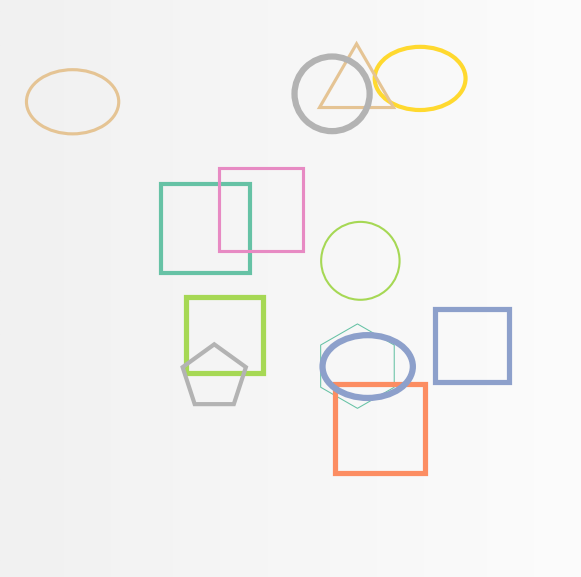[{"shape": "square", "thickness": 2, "radius": 0.38, "center": [0.353, 0.603]}, {"shape": "hexagon", "thickness": 0.5, "radius": 0.37, "center": [0.615, 0.365]}, {"shape": "square", "thickness": 2.5, "radius": 0.39, "center": [0.654, 0.257]}, {"shape": "square", "thickness": 2.5, "radius": 0.32, "center": [0.812, 0.401]}, {"shape": "oval", "thickness": 3, "radius": 0.39, "center": [0.633, 0.364]}, {"shape": "square", "thickness": 1.5, "radius": 0.36, "center": [0.449, 0.636]}, {"shape": "circle", "thickness": 1, "radius": 0.34, "center": [0.62, 0.547]}, {"shape": "square", "thickness": 2.5, "radius": 0.33, "center": [0.387, 0.419]}, {"shape": "oval", "thickness": 2, "radius": 0.39, "center": [0.723, 0.863]}, {"shape": "oval", "thickness": 1.5, "radius": 0.4, "center": [0.125, 0.823]}, {"shape": "triangle", "thickness": 1.5, "radius": 0.37, "center": [0.613, 0.85]}, {"shape": "circle", "thickness": 3, "radius": 0.32, "center": [0.571, 0.837]}, {"shape": "pentagon", "thickness": 2, "radius": 0.29, "center": [0.369, 0.346]}]